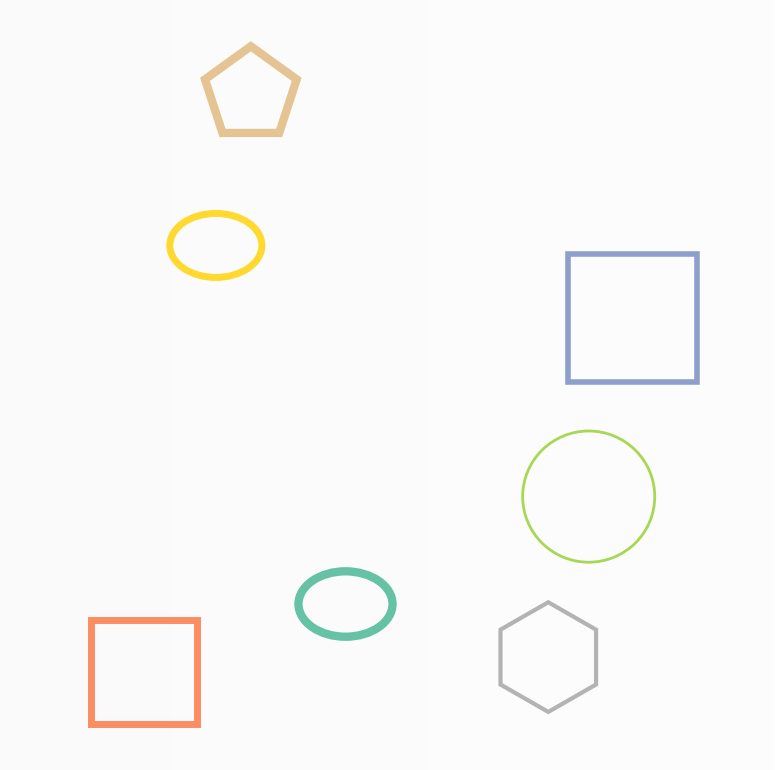[{"shape": "oval", "thickness": 3, "radius": 0.3, "center": [0.446, 0.216]}, {"shape": "square", "thickness": 2.5, "radius": 0.34, "center": [0.186, 0.127]}, {"shape": "square", "thickness": 2, "radius": 0.42, "center": [0.816, 0.587]}, {"shape": "circle", "thickness": 1, "radius": 0.43, "center": [0.76, 0.355]}, {"shape": "oval", "thickness": 2.5, "radius": 0.3, "center": [0.279, 0.681]}, {"shape": "pentagon", "thickness": 3, "radius": 0.31, "center": [0.324, 0.878]}, {"shape": "hexagon", "thickness": 1.5, "radius": 0.36, "center": [0.707, 0.147]}]